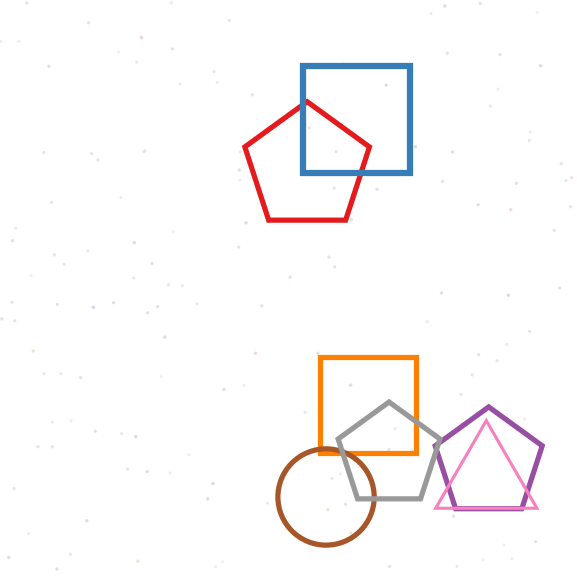[{"shape": "pentagon", "thickness": 2.5, "radius": 0.57, "center": [0.532, 0.71]}, {"shape": "square", "thickness": 3, "radius": 0.46, "center": [0.618, 0.792]}, {"shape": "pentagon", "thickness": 2.5, "radius": 0.49, "center": [0.846, 0.197]}, {"shape": "square", "thickness": 2.5, "radius": 0.42, "center": [0.637, 0.298]}, {"shape": "circle", "thickness": 2.5, "radius": 0.42, "center": [0.565, 0.139]}, {"shape": "triangle", "thickness": 1.5, "radius": 0.51, "center": [0.842, 0.17]}, {"shape": "pentagon", "thickness": 2.5, "radius": 0.46, "center": [0.674, 0.21]}]